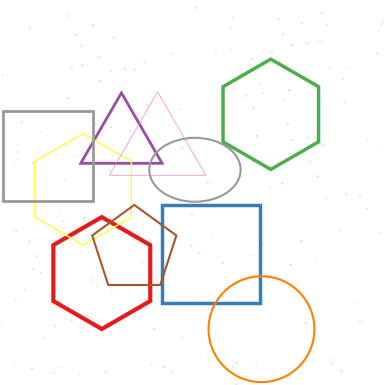[{"shape": "hexagon", "thickness": 3, "radius": 0.73, "center": [0.264, 0.291]}, {"shape": "square", "thickness": 2.5, "radius": 0.64, "center": [0.549, 0.34]}, {"shape": "hexagon", "thickness": 2.5, "radius": 0.72, "center": [0.703, 0.703]}, {"shape": "triangle", "thickness": 2, "radius": 0.61, "center": [0.315, 0.637]}, {"shape": "circle", "thickness": 1.5, "radius": 0.69, "center": [0.679, 0.145]}, {"shape": "hexagon", "thickness": 1, "radius": 0.72, "center": [0.216, 0.508]}, {"shape": "pentagon", "thickness": 1.5, "radius": 0.57, "center": [0.349, 0.353]}, {"shape": "triangle", "thickness": 0.5, "radius": 0.72, "center": [0.409, 0.617]}, {"shape": "oval", "thickness": 1.5, "radius": 0.59, "center": [0.506, 0.559]}, {"shape": "square", "thickness": 2, "radius": 0.58, "center": [0.124, 0.596]}]